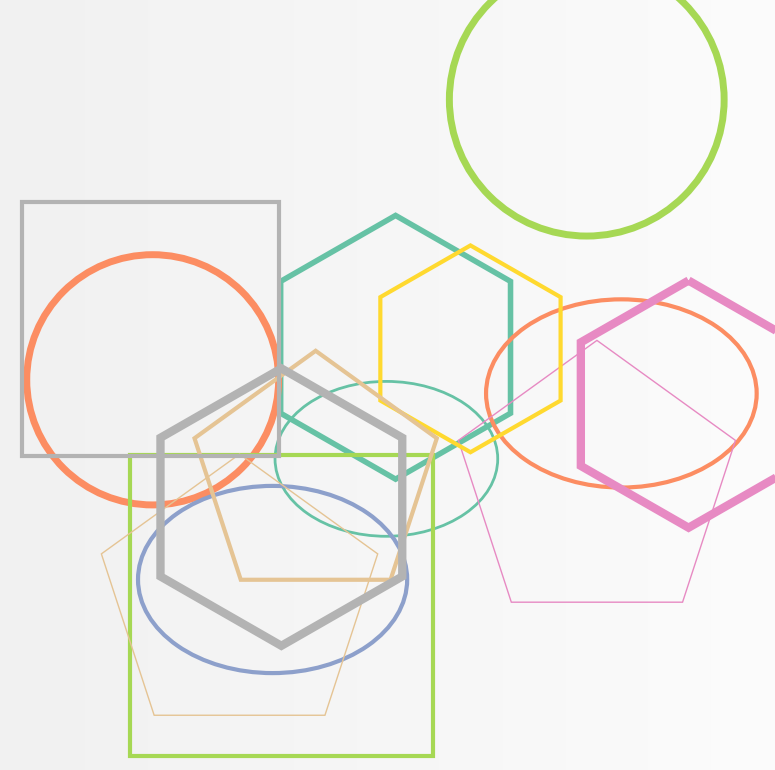[{"shape": "oval", "thickness": 1, "radius": 0.72, "center": [0.499, 0.404]}, {"shape": "hexagon", "thickness": 2, "radius": 0.86, "center": [0.51, 0.549]}, {"shape": "circle", "thickness": 2.5, "radius": 0.81, "center": [0.197, 0.507]}, {"shape": "oval", "thickness": 1.5, "radius": 0.87, "center": [0.802, 0.489]}, {"shape": "oval", "thickness": 1.5, "radius": 0.87, "center": [0.352, 0.247]}, {"shape": "hexagon", "thickness": 3, "radius": 0.8, "center": [0.888, 0.475]}, {"shape": "pentagon", "thickness": 0.5, "radius": 0.94, "center": [0.77, 0.37]}, {"shape": "circle", "thickness": 2.5, "radius": 0.89, "center": [0.757, 0.871]}, {"shape": "square", "thickness": 1.5, "radius": 0.98, "center": [0.363, 0.213]}, {"shape": "hexagon", "thickness": 1.5, "radius": 0.67, "center": [0.607, 0.547]}, {"shape": "pentagon", "thickness": 0.5, "radius": 0.94, "center": [0.309, 0.223]}, {"shape": "pentagon", "thickness": 1.5, "radius": 0.82, "center": [0.407, 0.38]}, {"shape": "hexagon", "thickness": 3, "radius": 0.9, "center": [0.363, 0.341]}, {"shape": "square", "thickness": 1.5, "radius": 0.83, "center": [0.194, 0.573]}]